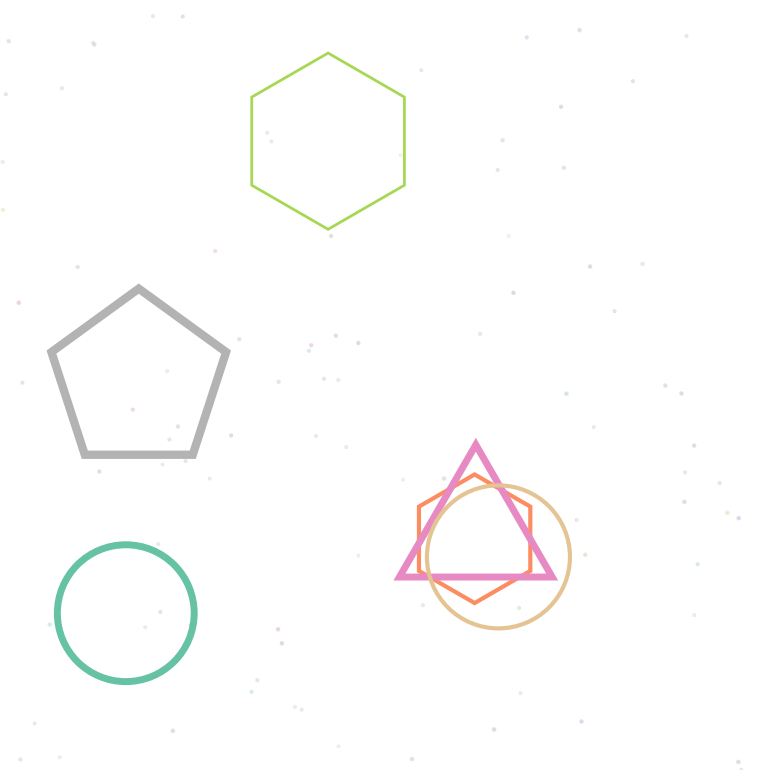[{"shape": "circle", "thickness": 2.5, "radius": 0.44, "center": [0.163, 0.204]}, {"shape": "hexagon", "thickness": 1.5, "radius": 0.42, "center": [0.616, 0.3]}, {"shape": "triangle", "thickness": 2.5, "radius": 0.57, "center": [0.618, 0.308]}, {"shape": "hexagon", "thickness": 1, "radius": 0.57, "center": [0.426, 0.817]}, {"shape": "circle", "thickness": 1.5, "radius": 0.46, "center": [0.647, 0.277]}, {"shape": "pentagon", "thickness": 3, "radius": 0.6, "center": [0.18, 0.506]}]